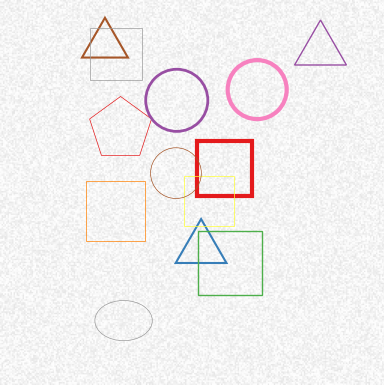[{"shape": "pentagon", "thickness": 0.5, "radius": 0.42, "center": [0.313, 0.665]}, {"shape": "square", "thickness": 3, "radius": 0.36, "center": [0.583, 0.563]}, {"shape": "triangle", "thickness": 1.5, "radius": 0.38, "center": [0.522, 0.355]}, {"shape": "square", "thickness": 1, "radius": 0.41, "center": [0.598, 0.318]}, {"shape": "circle", "thickness": 2, "radius": 0.4, "center": [0.459, 0.739]}, {"shape": "triangle", "thickness": 1, "radius": 0.39, "center": [0.832, 0.87]}, {"shape": "square", "thickness": 0.5, "radius": 0.39, "center": [0.3, 0.452]}, {"shape": "square", "thickness": 0.5, "radius": 0.33, "center": [0.542, 0.479]}, {"shape": "circle", "thickness": 0.5, "radius": 0.33, "center": [0.457, 0.55]}, {"shape": "triangle", "thickness": 1.5, "radius": 0.34, "center": [0.273, 0.885]}, {"shape": "circle", "thickness": 3, "radius": 0.38, "center": [0.668, 0.767]}, {"shape": "oval", "thickness": 0.5, "radius": 0.37, "center": [0.321, 0.167]}, {"shape": "square", "thickness": 0.5, "radius": 0.34, "center": [0.301, 0.859]}]